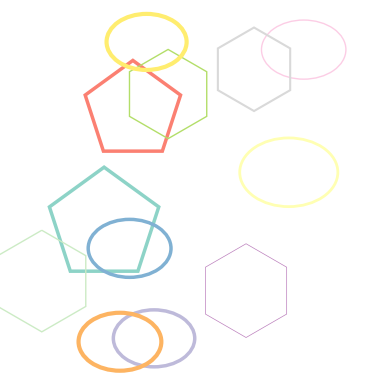[{"shape": "pentagon", "thickness": 2.5, "radius": 0.75, "center": [0.27, 0.416]}, {"shape": "oval", "thickness": 2, "radius": 0.64, "center": [0.75, 0.553]}, {"shape": "oval", "thickness": 2.5, "radius": 0.53, "center": [0.4, 0.121]}, {"shape": "pentagon", "thickness": 2.5, "radius": 0.65, "center": [0.345, 0.713]}, {"shape": "oval", "thickness": 2.5, "radius": 0.54, "center": [0.337, 0.355]}, {"shape": "oval", "thickness": 3, "radius": 0.54, "center": [0.312, 0.112]}, {"shape": "hexagon", "thickness": 1, "radius": 0.58, "center": [0.437, 0.756]}, {"shape": "oval", "thickness": 1, "radius": 0.55, "center": [0.789, 0.871]}, {"shape": "hexagon", "thickness": 1.5, "radius": 0.54, "center": [0.66, 0.82]}, {"shape": "hexagon", "thickness": 0.5, "radius": 0.61, "center": [0.639, 0.245]}, {"shape": "hexagon", "thickness": 1, "radius": 0.66, "center": [0.109, 0.27]}, {"shape": "oval", "thickness": 3, "radius": 0.52, "center": [0.381, 0.891]}]